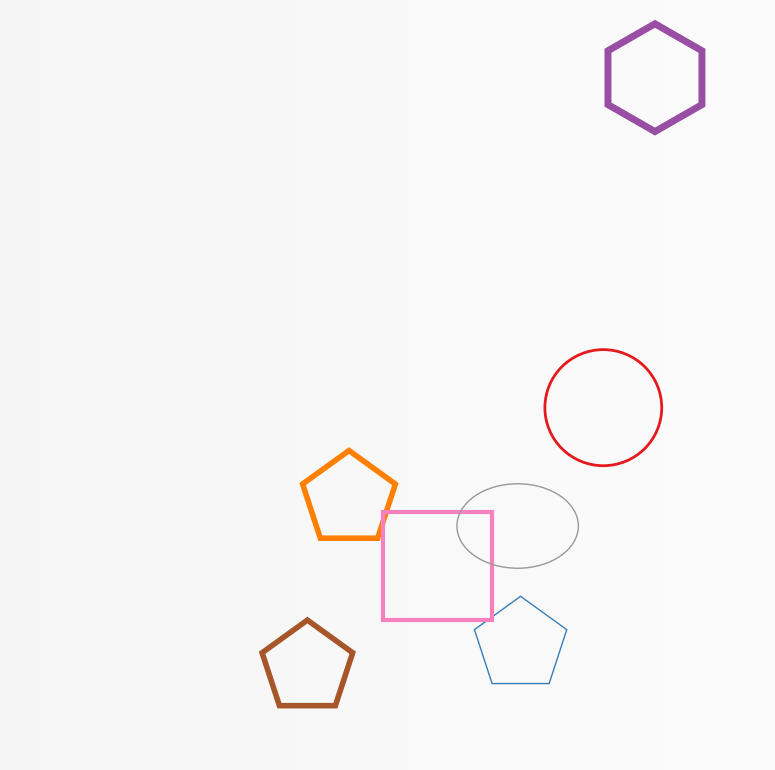[{"shape": "circle", "thickness": 1, "radius": 0.38, "center": [0.778, 0.471]}, {"shape": "pentagon", "thickness": 0.5, "radius": 0.31, "center": [0.672, 0.163]}, {"shape": "hexagon", "thickness": 2.5, "radius": 0.35, "center": [0.845, 0.899]}, {"shape": "pentagon", "thickness": 2, "radius": 0.31, "center": [0.45, 0.352]}, {"shape": "pentagon", "thickness": 2, "radius": 0.31, "center": [0.397, 0.133]}, {"shape": "square", "thickness": 1.5, "radius": 0.35, "center": [0.564, 0.264]}, {"shape": "oval", "thickness": 0.5, "radius": 0.39, "center": [0.668, 0.317]}]